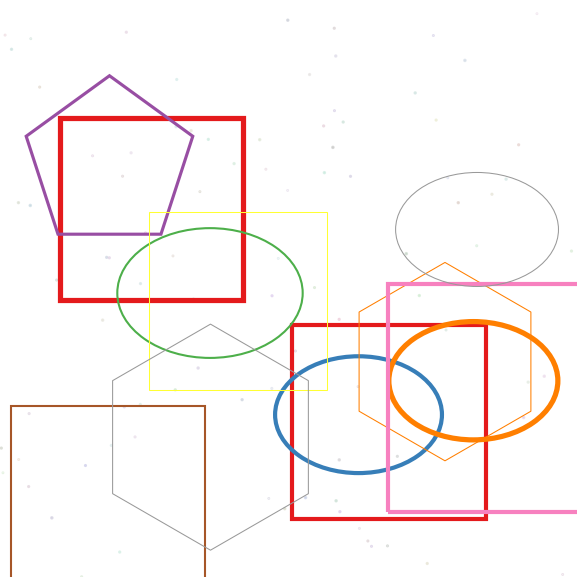[{"shape": "square", "thickness": 2, "radius": 0.84, "center": [0.673, 0.268]}, {"shape": "square", "thickness": 2.5, "radius": 0.79, "center": [0.262, 0.637]}, {"shape": "oval", "thickness": 2, "radius": 0.72, "center": [0.621, 0.281]}, {"shape": "oval", "thickness": 1, "radius": 0.8, "center": [0.364, 0.492]}, {"shape": "pentagon", "thickness": 1.5, "radius": 0.76, "center": [0.19, 0.716]}, {"shape": "oval", "thickness": 2.5, "radius": 0.73, "center": [0.82, 0.34]}, {"shape": "hexagon", "thickness": 0.5, "radius": 0.86, "center": [0.771, 0.373]}, {"shape": "square", "thickness": 0.5, "radius": 0.77, "center": [0.412, 0.478]}, {"shape": "square", "thickness": 1, "radius": 0.84, "center": [0.188, 0.127]}, {"shape": "square", "thickness": 2, "radius": 0.98, "center": [0.868, 0.31]}, {"shape": "hexagon", "thickness": 0.5, "radius": 0.98, "center": [0.364, 0.242]}, {"shape": "oval", "thickness": 0.5, "radius": 0.71, "center": [0.826, 0.602]}]